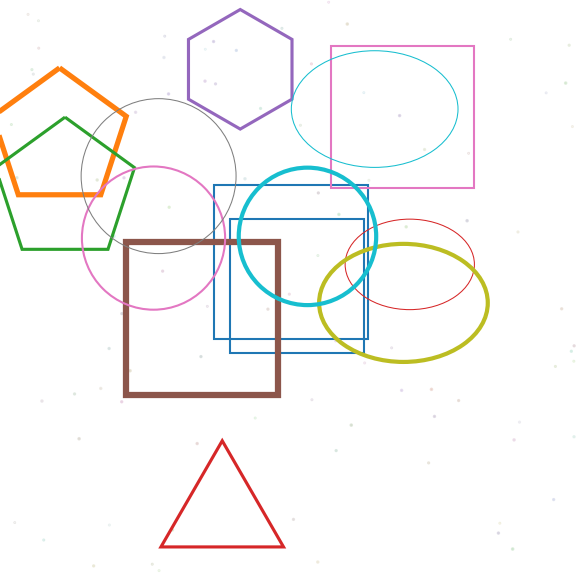[{"shape": "square", "thickness": 1, "radius": 0.67, "center": [0.504, 0.546]}, {"shape": "square", "thickness": 1, "radius": 0.58, "center": [0.514, 0.503]}, {"shape": "pentagon", "thickness": 2.5, "radius": 0.61, "center": [0.103, 0.76]}, {"shape": "pentagon", "thickness": 1.5, "radius": 0.63, "center": [0.113, 0.67]}, {"shape": "oval", "thickness": 0.5, "radius": 0.56, "center": [0.71, 0.541]}, {"shape": "triangle", "thickness": 1.5, "radius": 0.61, "center": [0.385, 0.113]}, {"shape": "hexagon", "thickness": 1.5, "radius": 0.52, "center": [0.416, 0.879]}, {"shape": "square", "thickness": 3, "radius": 0.66, "center": [0.35, 0.448]}, {"shape": "square", "thickness": 1, "radius": 0.62, "center": [0.697, 0.796]}, {"shape": "circle", "thickness": 1, "radius": 0.62, "center": [0.266, 0.587]}, {"shape": "circle", "thickness": 0.5, "radius": 0.67, "center": [0.275, 0.694]}, {"shape": "oval", "thickness": 2, "radius": 0.73, "center": [0.699, 0.475]}, {"shape": "circle", "thickness": 2, "radius": 0.6, "center": [0.532, 0.59]}, {"shape": "oval", "thickness": 0.5, "radius": 0.72, "center": [0.649, 0.81]}]